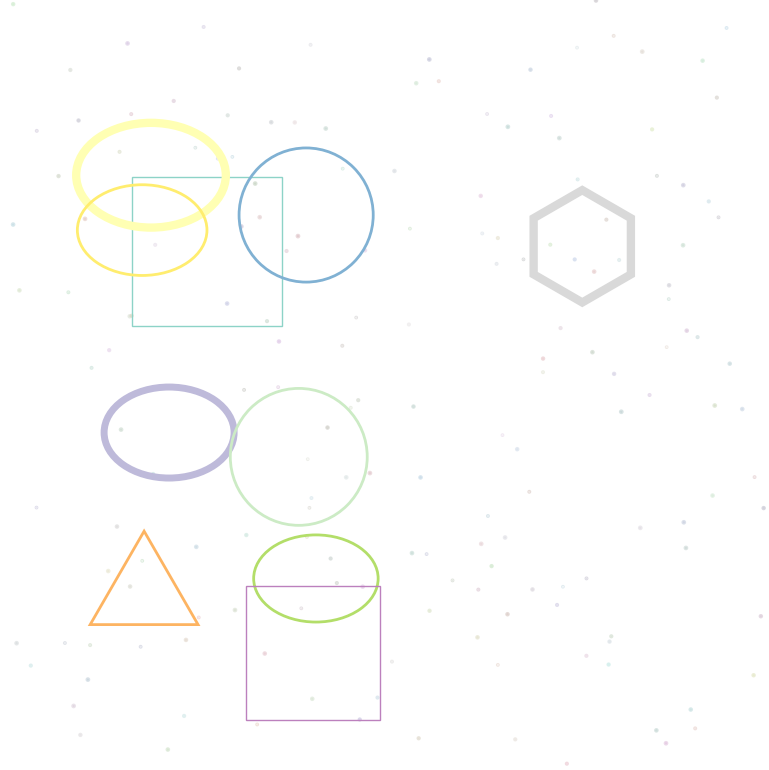[{"shape": "square", "thickness": 0.5, "radius": 0.49, "center": [0.269, 0.674]}, {"shape": "oval", "thickness": 3, "radius": 0.49, "center": [0.196, 0.772]}, {"shape": "oval", "thickness": 2.5, "radius": 0.42, "center": [0.22, 0.438]}, {"shape": "circle", "thickness": 1, "radius": 0.44, "center": [0.398, 0.721]}, {"shape": "triangle", "thickness": 1, "radius": 0.4, "center": [0.187, 0.229]}, {"shape": "oval", "thickness": 1, "radius": 0.4, "center": [0.41, 0.249]}, {"shape": "hexagon", "thickness": 3, "radius": 0.36, "center": [0.756, 0.68]}, {"shape": "square", "thickness": 0.5, "radius": 0.43, "center": [0.406, 0.152]}, {"shape": "circle", "thickness": 1, "radius": 0.44, "center": [0.388, 0.407]}, {"shape": "oval", "thickness": 1, "radius": 0.42, "center": [0.185, 0.701]}]